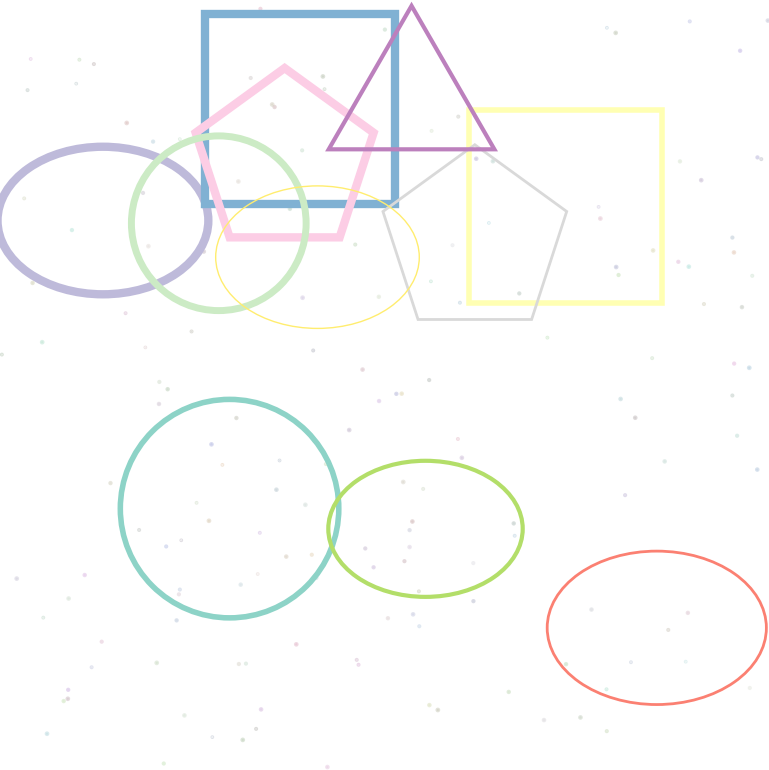[{"shape": "circle", "thickness": 2, "radius": 0.71, "center": [0.298, 0.339]}, {"shape": "square", "thickness": 2, "radius": 0.63, "center": [0.734, 0.732]}, {"shape": "oval", "thickness": 3, "radius": 0.68, "center": [0.134, 0.714]}, {"shape": "oval", "thickness": 1, "radius": 0.71, "center": [0.853, 0.185]}, {"shape": "square", "thickness": 3, "radius": 0.62, "center": [0.39, 0.858]}, {"shape": "oval", "thickness": 1.5, "radius": 0.63, "center": [0.553, 0.313]}, {"shape": "pentagon", "thickness": 3, "radius": 0.61, "center": [0.37, 0.79]}, {"shape": "pentagon", "thickness": 1, "radius": 0.63, "center": [0.617, 0.687]}, {"shape": "triangle", "thickness": 1.5, "radius": 0.62, "center": [0.534, 0.868]}, {"shape": "circle", "thickness": 2.5, "radius": 0.57, "center": [0.284, 0.71]}, {"shape": "oval", "thickness": 0.5, "radius": 0.66, "center": [0.412, 0.666]}]